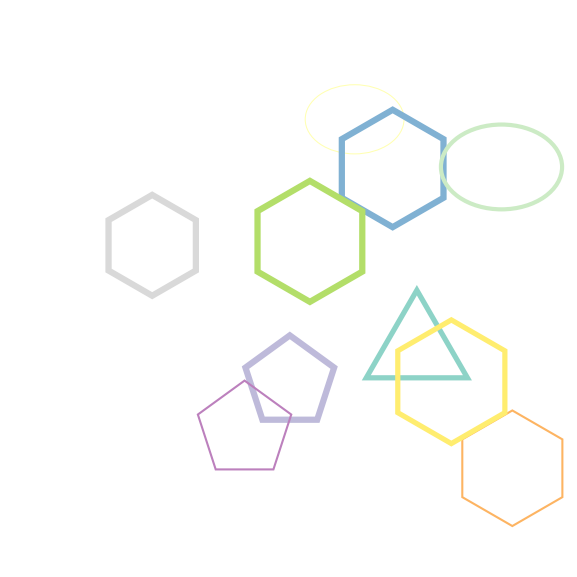[{"shape": "triangle", "thickness": 2.5, "radius": 0.51, "center": [0.722, 0.395]}, {"shape": "oval", "thickness": 0.5, "radius": 0.43, "center": [0.614, 0.793]}, {"shape": "pentagon", "thickness": 3, "radius": 0.4, "center": [0.502, 0.338]}, {"shape": "hexagon", "thickness": 3, "radius": 0.51, "center": [0.68, 0.707]}, {"shape": "hexagon", "thickness": 1, "radius": 0.5, "center": [0.887, 0.188]}, {"shape": "hexagon", "thickness": 3, "radius": 0.52, "center": [0.537, 0.581]}, {"shape": "hexagon", "thickness": 3, "radius": 0.44, "center": [0.264, 0.574]}, {"shape": "pentagon", "thickness": 1, "radius": 0.43, "center": [0.423, 0.255]}, {"shape": "oval", "thickness": 2, "radius": 0.52, "center": [0.868, 0.71]}, {"shape": "hexagon", "thickness": 2.5, "radius": 0.54, "center": [0.782, 0.338]}]